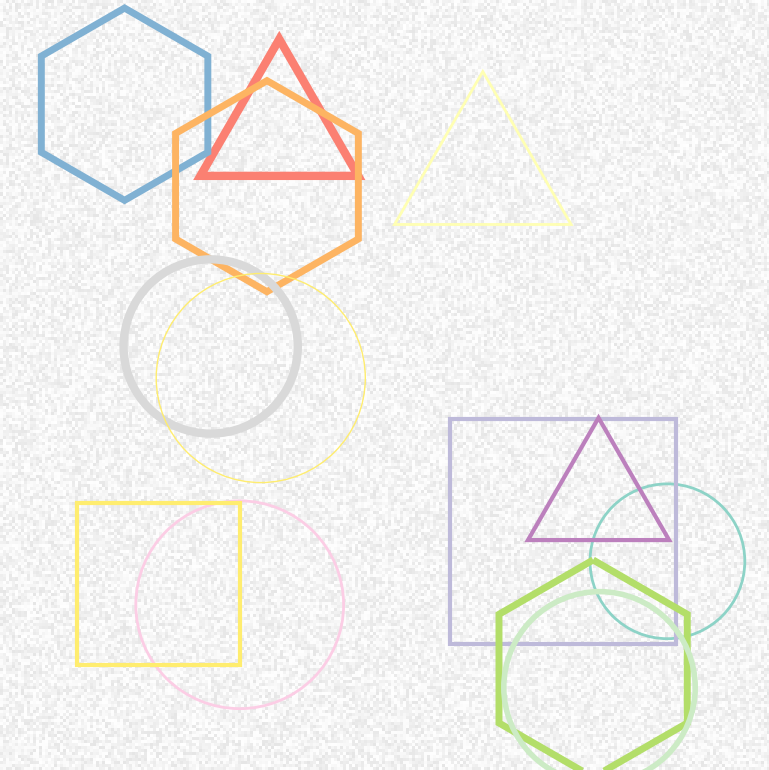[{"shape": "circle", "thickness": 1, "radius": 0.5, "center": [0.867, 0.271]}, {"shape": "triangle", "thickness": 1, "radius": 0.66, "center": [0.627, 0.775]}, {"shape": "square", "thickness": 1.5, "radius": 0.73, "center": [0.731, 0.31]}, {"shape": "triangle", "thickness": 3, "radius": 0.59, "center": [0.363, 0.831]}, {"shape": "hexagon", "thickness": 2.5, "radius": 0.62, "center": [0.162, 0.865]}, {"shape": "hexagon", "thickness": 2.5, "radius": 0.69, "center": [0.347, 0.758]}, {"shape": "hexagon", "thickness": 2.5, "radius": 0.71, "center": [0.77, 0.132]}, {"shape": "circle", "thickness": 1, "radius": 0.67, "center": [0.311, 0.215]}, {"shape": "circle", "thickness": 3, "radius": 0.57, "center": [0.274, 0.55]}, {"shape": "triangle", "thickness": 1.5, "radius": 0.53, "center": [0.777, 0.352]}, {"shape": "circle", "thickness": 2, "radius": 0.62, "center": [0.779, 0.107]}, {"shape": "square", "thickness": 1.5, "radius": 0.53, "center": [0.206, 0.241]}, {"shape": "circle", "thickness": 0.5, "radius": 0.68, "center": [0.339, 0.509]}]